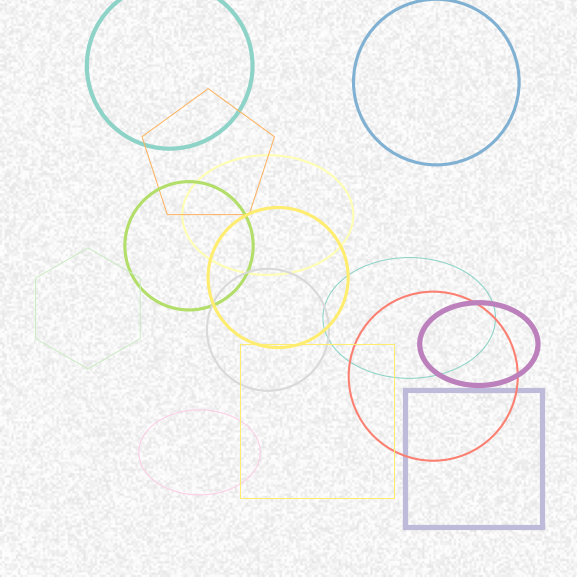[{"shape": "oval", "thickness": 0.5, "radius": 0.75, "center": [0.709, 0.449]}, {"shape": "circle", "thickness": 2, "radius": 0.72, "center": [0.294, 0.885]}, {"shape": "oval", "thickness": 1, "radius": 0.74, "center": [0.464, 0.627]}, {"shape": "square", "thickness": 2.5, "radius": 0.59, "center": [0.82, 0.204]}, {"shape": "circle", "thickness": 1, "radius": 0.73, "center": [0.75, 0.348]}, {"shape": "circle", "thickness": 1.5, "radius": 0.72, "center": [0.756, 0.857]}, {"shape": "pentagon", "thickness": 0.5, "radius": 0.6, "center": [0.361, 0.725]}, {"shape": "circle", "thickness": 1.5, "radius": 0.56, "center": [0.327, 0.574]}, {"shape": "oval", "thickness": 0.5, "radius": 0.53, "center": [0.346, 0.216]}, {"shape": "circle", "thickness": 1, "radius": 0.53, "center": [0.464, 0.428]}, {"shape": "oval", "thickness": 2.5, "radius": 0.51, "center": [0.829, 0.403]}, {"shape": "hexagon", "thickness": 0.5, "radius": 0.52, "center": [0.152, 0.465]}, {"shape": "circle", "thickness": 1.5, "radius": 0.61, "center": [0.482, 0.519]}, {"shape": "square", "thickness": 0.5, "radius": 0.67, "center": [0.548, 0.27]}]